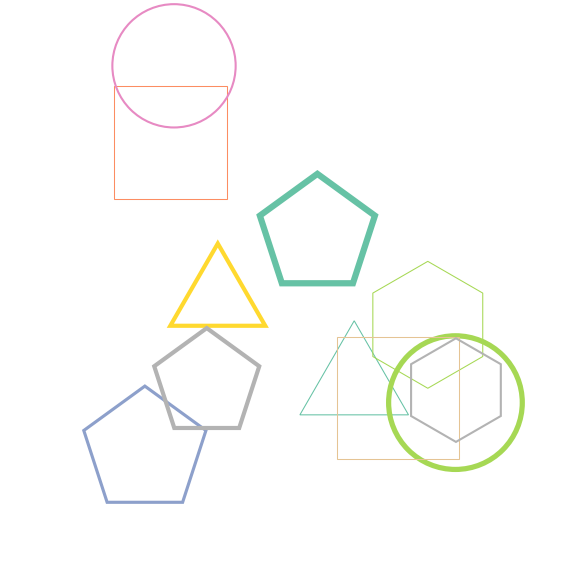[{"shape": "pentagon", "thickness": 3, "radius": 0.52, "center": [0.55, 0.593]}, {"shape": "triangle", "thickness": 0.5, "radius": 0.54, "center": [0.613, 0.335]}, {"shape": "square", "thickness": 0.5, "radius": 0.49, "center": [0.295, 0.752]}, {"shape": "pentagon", "thickness": 1.5, "radius": 0.56, "center": [0.251, 0.219]}, {"shape": "circle", "thickness": 1, "radius": 0.53, "center": [0.301, 0.885]}, {"shape": "hexagon", "thickness": 0.5, "radius": 0.55, "center": [0.741, 0.437]}, {"shape": "circle", "thickness": 2.5, "radius": 0.58, "center": [0.789, 0.302]}, {"shape": "triangle", "thickness": 2, "radius": 0.47, "center": [0.377, 0.483]}, {"shape": "square", "thickness": 0.5, "radius": 0.53, "center": [0.689, 0.31]}, {"shape": "hexagon", "thickness": 1, "radius": 0.45, "center": [0.79, 0.324]}, {"shape": "pentagon", "thickness": 2, "radius": 0.48, "center": [0.358, 0.335]}]